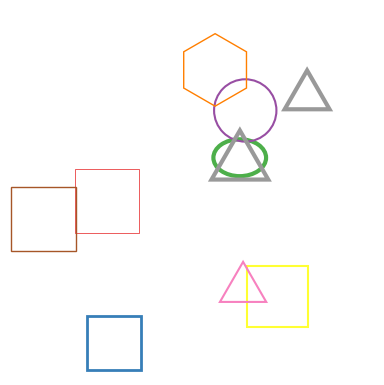[{"shape": "square", "thickness": 0.5, "radius": 0.42, "center": [0.278, 0.477]}, {"shape": "square", "thickness": 2, "radius": 0.35, "center": [0.296, 0.109]}, {"shape": "oval", "thickness": 3, "radius": 0.34, "center": [0.623, 0.59]}, {"shape": "circle", "thickness": 1.5, "radius": 0.4, "center": [0.637, 0.713]}, {"shape": "hexagon", "thickness": 1, "radius": 0.47, "center": [0.559, 0.818]}, {"shape": "square", "thickness": 1.5, "radius": 0.4, "center": [0.721, 0.23]}, {"shape": "square", "thickness": 1, "radius": 0.42, "center": [0.114, 0.431]}, {"shape": "triangle", "thickness": 1.5, "radius": 0.35, "center": [0.631, 0.25]}, {"shape": "triangle", "thickness": 3, "radius": 0.43, "center": [0.623, 0.576]}, {"shape": "triangle", "thickness": 3, "radius": 0.34, "center": [0.798, 0.75]}]